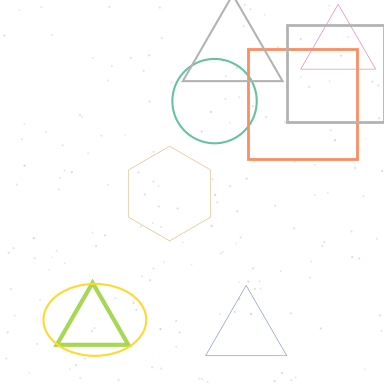[{"shape": "circle", "thickness": 1.5, "radius": 0.55, "center": [0.557, 0.737]}, {"shape": "square", "thickness": 2, "radius": 0.71, "center": [0.786, 0.73]}, {"shape": "triangle", "thickness": 0.5, "radius": 0.61, "center": [0.639, 0.137]}, {"shape": "triangle", "thickness": 0.5, "radius": 0.56, "center": [0.878, 0.877]}, {"shape": "triangle", "thickness": 3, "radius": 0.54, "center": [0.24, 0.158]}, {"shape": "oval", "thickness": 1.5, "radius": 0.67, "center": [0.246, 0.169]}, {"shape": "hexagon", "thickness": 0.5, "radius": 0.61, "center": [0.44, 0.497]}, {"shape": "triangle", "thickness": 1.5, "radius": 0.75, "center": [0.604, 0.864]}, {"shape": "square", "thickness": 2, "radius": 0.63, "center": [0.871, 0.81]}]